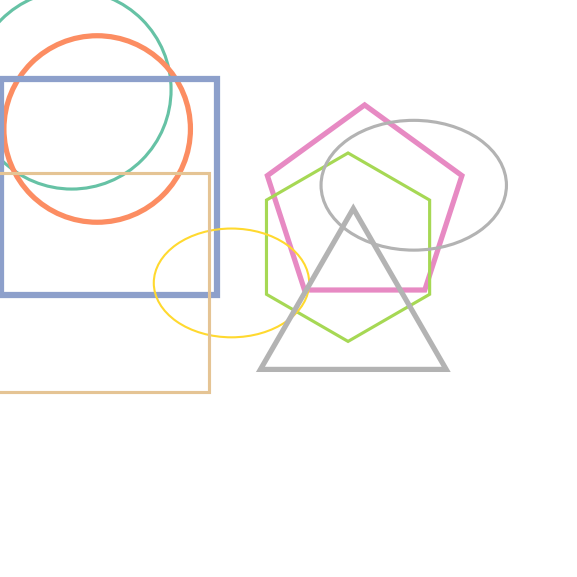[{"shape": "circle", "thickness": 1.5, "radius": 0.86, "center": [0.124, 0.844]}, {"shape": "circle", "thickness": 2.5, "radius": 0.81, "center": [0.168, 0.776]}, {"shape": "square", "thickness": 3, "radius": 0.93, "center": [0.189, 0.676]}, {"shape": "pentagon", "thickness": 2.5, "radius": 0.89, "center": [0.631, 0.64]}, {"shape": "hexagon", "thickness": 1.5, "radius": 0.82, "center": [0.603, 0.571]}, {"shape": "oval", "thickness": 1, "radius": 0.67, "center": [0.401, 0.509]}, {"shape": "square", "thickness": 1.5, "radius": 0.95, "center": [0.172, 0.51]}, {"shape": "triangle", "thickness": 2.5, "radius": 0.93, "center": [0.612, 0.452]}, {"shape": "oval", "thickness": 1.5, "radius": 0.8, "center": [0.716, 0.678]}]